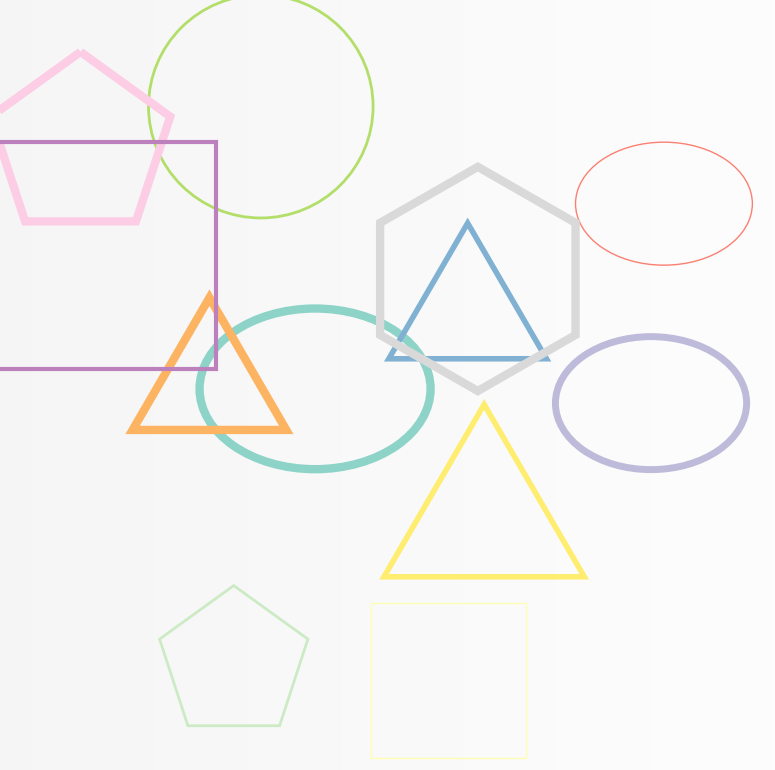[{"shape": "oval", "thickness": 3, "radius": 0.75, "center": [0.407, 0.495]}, {"shape": "square", "thickness": 0.5, "radius": 0.5, "center": [0.579, 0.116]}, {"shape": "oval", "thickness": 2.5, "radius": 0.62, "center": [0.84, 0.476]}, {"shape": "oval", "thickness": 0.5, "radius": 0.57, "center": [0.857, 0.735]}, {"shape": "triangle", "thickness": 2, "radius": 0.59, "center": [0.603, 0.593]}, {"shape": "triangle", "thickness": 3, "radius": 0.57, "center": [0.27, 0.499]}, {"shape": "circle", "thickness": 1, "radius": 0.72, "center": [0.337, 0.862]}, {"shape": "pentagon", "thickness": 3, "radius": 0.61, "center": [0.104, 0.811]}, {"shape": "hexagon", "thickness": 3, "radius": 0.73, "center": [0.617, 0.638]}, {"shape": "square", "thickness": 1.5, "radius": 0.74, "center": [0.131, 0.668]}, {"shape": "pentagon", "thickness": 1, "radius": 0.5, "center": [0.302, 0.139]}, {"shape": "triangle", "thickness": 2, "radius": 0.75, "center": [0.625, 0.326]}]